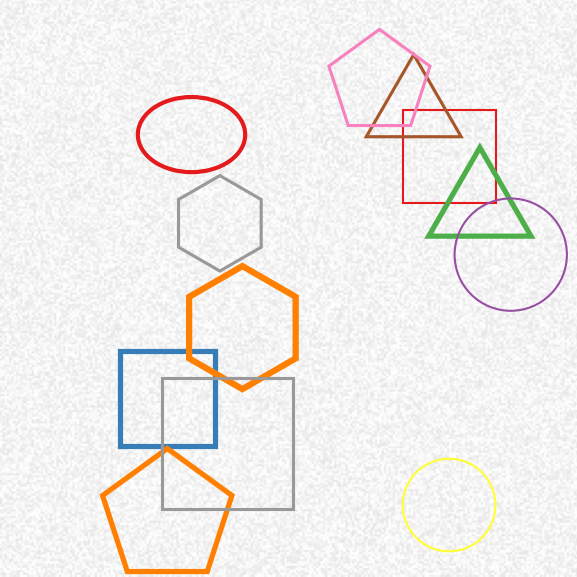[{"shape": "oval", "thickness": 2, "radius": 0.46, "center": [0.332, 0.766]}, {"shape": "square", "thickness": 1, "radius": 0.4, "center": [0.779, 0.728]}, {"shape": "square", "thickness": 2.5, "radius": 0.41, "center": [0.29, 0.31]}, {"shape": "triangle", "thickness": 2.5, "radius": 0.51, "center": [0.831, 0.641]}, {"shape": "circle", "thickness": 1, "radius": 0.49, "center": [0.884, 0.558]}, {"shape": "pentagon", "thickness": 2.5, "radius": 0.59, "center": [0.29, 0.105]}, {"shape": "hexagon", "thickness": 3, "radius": 0.53, "center": [0.42, 0.432]}, {"shape": "circle", "thickness": 1, "radius": 0.4, "center": [0.778, 0.125]}, {"shape": "triangle", "thickness": 1.5, "radius": 0.47, "center": [0.716, 0.81]}, {"shape": "pentagon", "thickness": 1.5, "radius": 0.46, "center": [0.657, 0.856]}, {"shape": "hexagon", "thickness": 1.5, "radius": 0.41, "center": [0.381, 0.612]}, {"shape": "square", "thickness": 1.5, "radius": 0.57, "center": [0.394, 0.231]}]